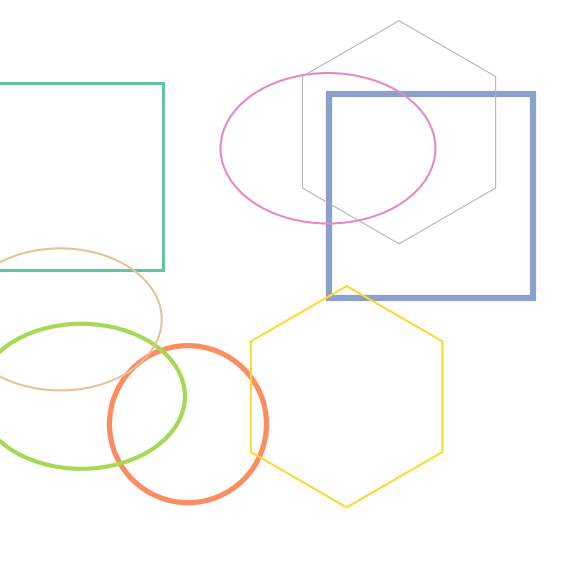[{"shape": "square", "thickness": 1.5, "radius": 0.81, "center": [0.12, 0.693]}, {"shape": "circle", "thickness": 2.5, "radius": 0.68, "center": [0.326, 0.265]}, {"shape": "square", "thickness": 3, "radius": 0.88, "center": [0.747, 0.66]}, {"shape": "oval", "thickness": 1, "radius": 0.93, "center": [0.568, 0.742]}, {"shape": "oval", "thickness": 2, "radius": 0.9, "center": [0.141, 0.313]}, {"shape": "hexagon", "thickness": 1, "radius": 0.96, "center": [0.6, 0.312]}, {"shape": "oval", "thickness": 1, "radius": 0.88, "center": [0.104, 0.446]}, {"shape": "hexagon", "thickness": 0.5, "radius": 0.97, "center": [0.691, 0.77]}]